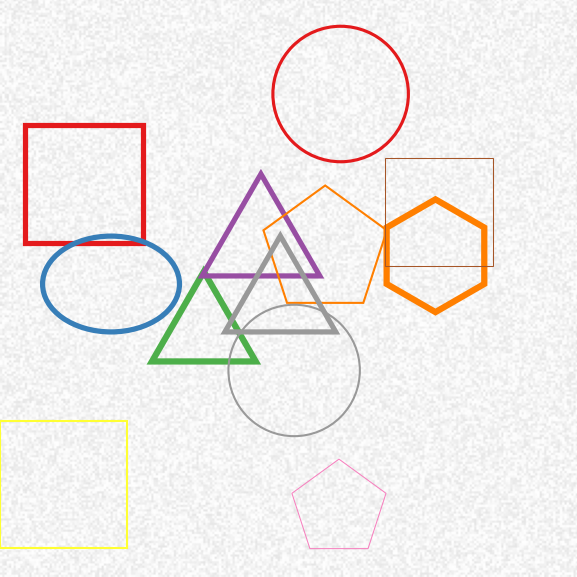[{"shape": "square", "thickness": 2.5, "radius": 0.51, "center": [0.145, 0.681]}, {"shape": "circle", "thickness": 1.5, "radius": 0.59, "center": [0.59, 0.836]}, {"shape": "oval", "thickness": 2.5, "radius": 0.59, "center": [0.192, 0.507]}, {"shape": "triangle", "thickness": 3, "radius": 0.52, "center": [0.353, 0.425]}, {"shape": "triangle", "thickness": 2.5, "radius": 0.59, "center": [0.452, 0.58]}, {"shape": "hexagon", "thickness": 3, "radius": 0.49, "center": [0.754, 0.556]}, {"shape": "pentagon", "thickness": 1, "radius": 0.56, "center": [0.563, 0.566]}, {"shape": "square", "thickness": 1, "radius": 0.55, "center": [0.11, 0.16]}, {"shape": "square", "thickness": 0.5, "radius": 0.47, "center": [0.76, 0.633]}, {"shape": "pentagon", "thickness": 0.5, "radius": 0.43, "center": [0.587, 0.118]}, {"shape": "triangle", "thickness": 2.5, "radius": 0.55, "center": [0.485, 0.48]}, {"shape": "circle", "thickness": 1, "radius": 0.57, "center": [0.509, 0.358]}]